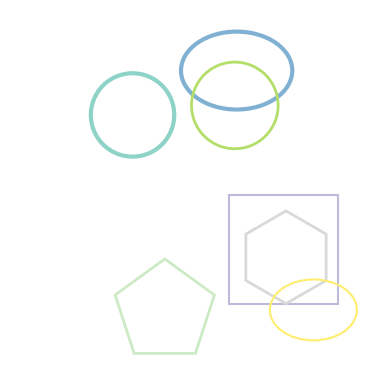[{"shape": "circle", "thickness": 3, "radius": 0.54, "center": [0.344, 0.701]}, {"shape": "square", "thickness": 1.5, "radius": 0.71, "center": [0.737, 0.352]}, {"shape": "oval", "thickness": 3, "radius": 0.72, "center": [0.615, 0.817]}, {"shape": "circle", "thickness": 2, "radius": 0.56, "center": [0.61, 0.726]}, {"shape": "hexagon", "thickness": 2, "radius": 0.6, "center": [0.743, 0.332]}, {"shape": "pentagon", "thickness": 2, "radius": 0.68, "center": [0.428, 0.192]}, {"shape": "oval", "thickness": 1.5, "radius": 0.56, "center": [0.814, 0.195]}]